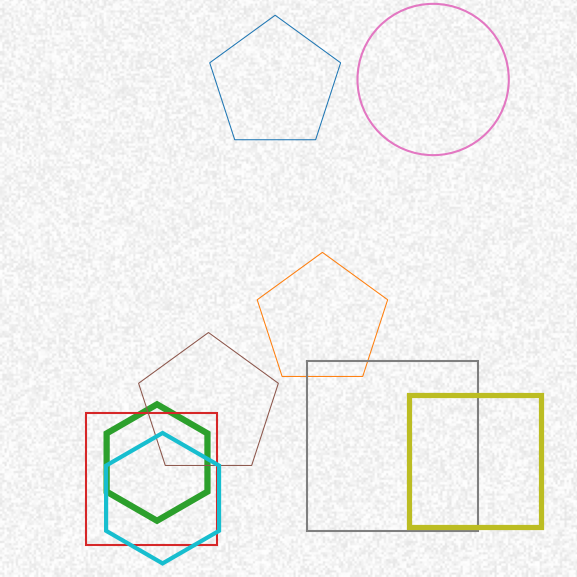[{"shape": "pentagon", "thickness": 0.5, "radius": 0.6, "center": [0.476, 0.854]}, {"shape": "pentagon", "thickness": 0.5, "radius": 0.59, "center": [0.558, 0.443]}, {"shape": "hexagon", "thickness": 3, "radius": 0.5, "center": [0.272, 0.198]}, {"shape": "square", "thickness": 1, "radius": 0.57, "center": [0.262, 0.17]}, {"shape": "pentagon", "thickness": 0.5, "radius": 0.64, "center": [0.361, 0.296]}, {"shape": "circle", "thickness": 1, "radius": 0.66, "center": [0.75, 0.861]}, {"shape": "square", "thickness": 1, "radius": 0.74, "center": [0.68, 0.227]}, {"shape": "square", "thickness": 2.5, "radius": 0.57, "center": [0.823, 0.2]}, {"shape": "hexagon", "thickness": 2, "radius": 0.56, "center": [0.282, 0.136]}]